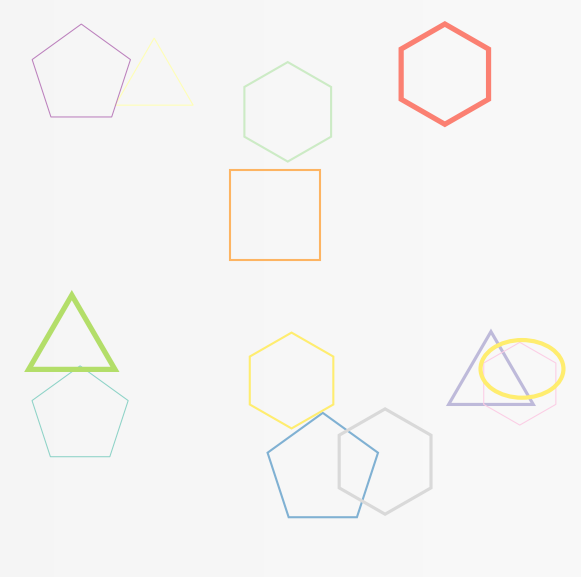[{"shape": "pentagon", "thickness": 0.5, "radius": 0.43, "center": [0.138, 0.279]}, {"shape": "triangle", "thickness": 0.5, "radius": 0.39, "center": [0.265, 0.856]}, {"shape": "triangle", "thickness": 1.5, "radius": 0.42, "center": [0.845, 0.341]}, {"shape": "hexagon", "thickness": 2.5, "radius": 0.43, "center": [0.765, 0.871]}, {"shape": "pentagon", "thickness": 1, "radius": 0.5, "center": [0.555, 0.184]}, {"shape": "square", "thickness": 1, "radius": 0.39, "center": [0.474, 0.627]}, {"shape": "triangle", "thickness": 2.5, "radius": 0.43, "center": [0.124, 0.402]}, {"shape": "hexagon", "thickness": 0.5, "radius": 0.36, "center": [0.894, 0.335]}, {"shape": "hexagon", "thickness": 1.5, "radius": 0.46, "center": [0.663, 0.2]}, {"shape": "pentagon", "thickness": 0.5, "radius": 0.44, "center": [0.14, 0.869]}, {"shape": "hexagon", "thickness": 1, "radius": 0.43, "center": [0.495, 0.805]}, {"shape": "oval", "thickness": 2, "radius": 0.36, "center": [0.898, 0.36]}, {"shape": "hexagon", "thickness": 1, "radius": 0.41, "center": [0.502, 0.34]}]